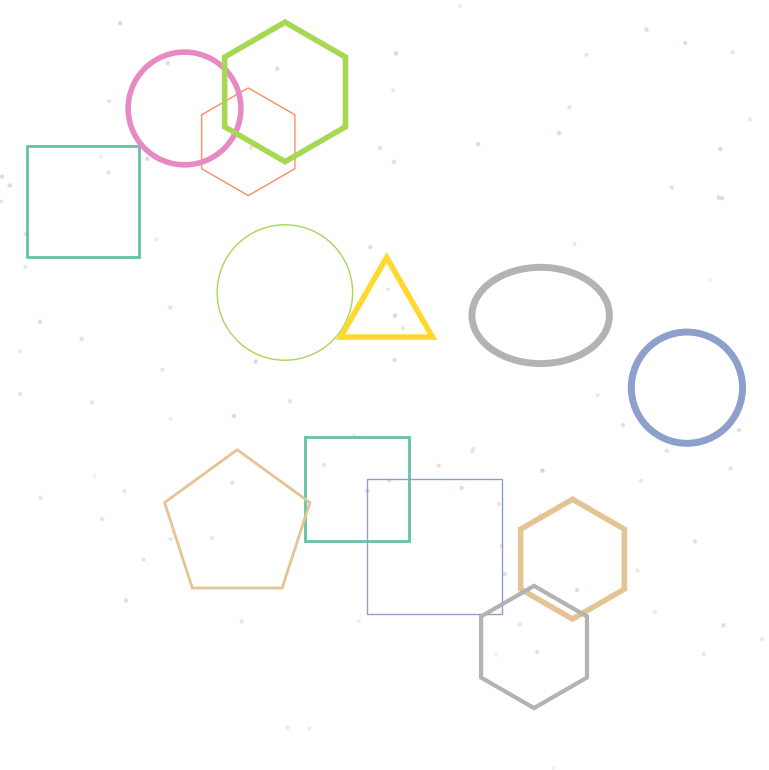[{"shape": "square", "thickness": 1, "radius": 0.34, "center": [0.464, 0.366]}, {"shape": "square", "thickness": 1, "radius": 0.36, "center": [0.108, 0.738]}, {"shape": "hexagon", "thickness": 0.5, "radius": 0.35, "center": [0.322, 0.816]}, {"shape": "circle", "thickness": 2.5, "radius": 0.36, "center": [0.892, 0.497]}, {"shape": "square", "thickness": 0.5, "radius": 0.44, "center": [0.565, 0.291]}, {"shape": "circle", "thickness": 2, "radius": 0.37, "center": [0.24, 0.859]}, {"shape": "circle", "thickness": 0.5, "radius": 0.44, "center": [0.37, 0.62]}, {"shape": "hexagon", "thickness": 2, "radius": 0.45, "center": [0.37, 0.881]}, {"shape": "triangle", "thickness": 2, "radius": 0.34, "center": [0.502, 0.597]}, {"shape": "hexagon", "thickness": 2, "radius": 0.39, "center": [0.744, 0.274]}, {"shape": "pentagon", "thickness": 1, "radius": 0.5, "center": [0.308, 0.317]}, {"shape": "oval", "thickness": 2.5, "radius": 0.45, "center": [0.702, 0.59]}, {"shape": "hexagon", "thickness": 1.5, "radius": 0.4, "center": [0.694, 0.16]}]